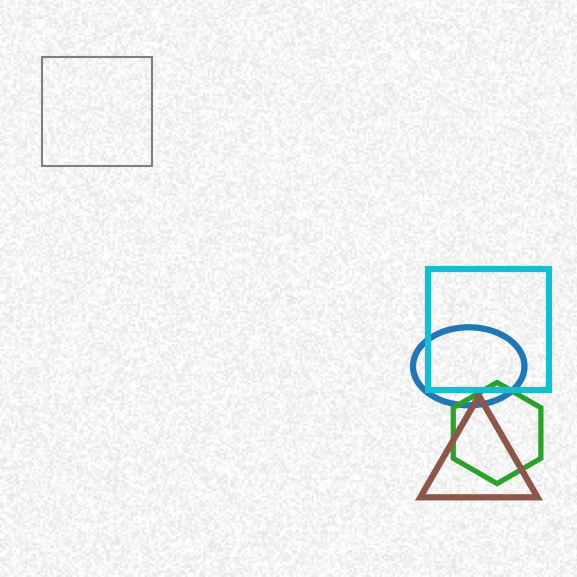[{"shape": "oval", "thickness": 3, "radius": 0.48, "center": [0.812, 0.365]}, {"shape": "hexagon", "thickness": 2.5, "radius": 0.44, "center": [0.861, 0.249]}, {"shape": "triangle", "thickness": 3, "radius": 0.59, "center": [0.829, 0.197]}, {"shape": "square", "thickness": 1, "radius": 0.47, "center": [0.168, 0.806]}, {"shape": "square", "thickness": 3, "radius": 0.52, "center": [0.846, 0.429]}]